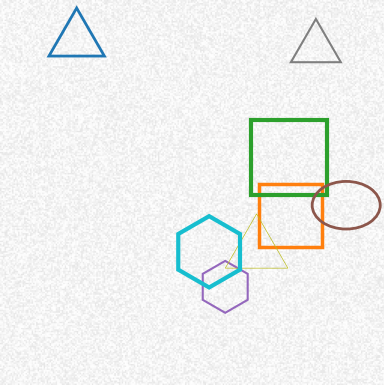[{"shape": "triangle", "thickness": 2, "radius": 0.42, "center": [0.199, 0.896]}, {"shape": "square", "thickness": 2.5, "radius": 0.41, "center": [0.755, 0.44]}, {"shape": "square", "thickness": 3, "radius": 0.49, "center": [0.751, 0.592]}, {"shape": "hexagon", "thickness": 1.5, "radius": 0.34, "center": [0.585, 0.255]}, {"shape": "oval", "thickness": 2, "radius": 0.44, "center": [0.899, 0.467]}, {"shape": "triangle", "thickness": 1.5, "radius": 0.37, "center": [0.82, 0.876]}, {"shape": "triangle", "thickness": 0.5, "radius": 0.47, "center": [0.666, 0.35]}, {"shape": "hexagon", "thickness": 3, "radius": 0.46, "center": [0.543, 0.346]}]